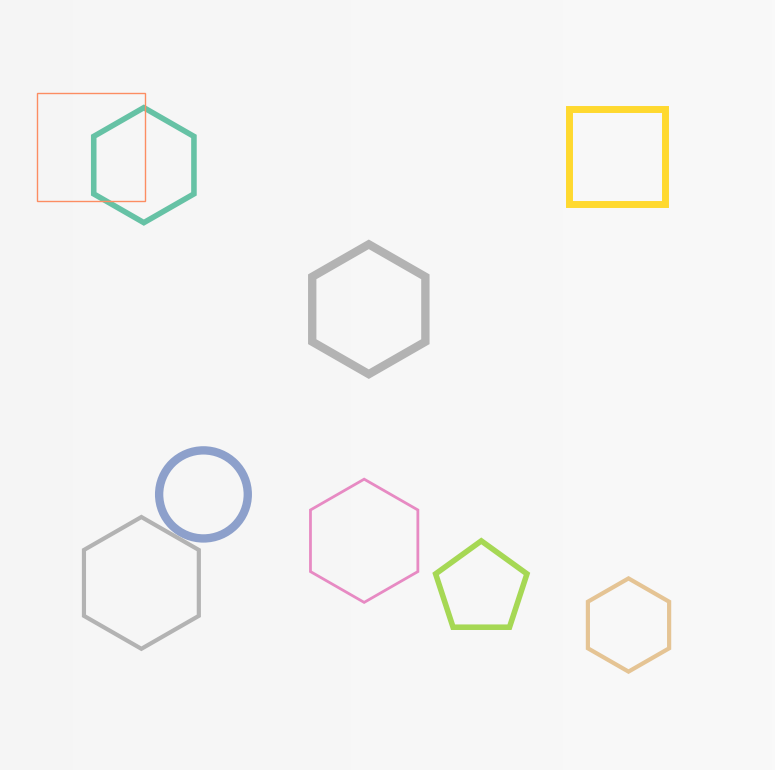[{"shape": "hexagon", "thickness": 2, "radius": 0.37, "center": [0.186, 0.786]}, {"shape": "square", "thickness": 0.5, "radius": 0.35, "center": [0.118, 0.809]}, {"shape": "circle", "thickness": 3, "radius": 0.29, "center": [0.263, 0.358]}, {"shape": "hexagon", "thickness": 1, "radius": 0.4, "center": [0.47, 0.298]}, {"shape": "pentagon", "thickness": 2, "radius": 0.31, "center": [0.621, 0.236]}, {"shape": "square", "thickness": 2.5, "radius": 0.31, "center": [0.796, 0.797]}, {"shape": "hexagon", "thickness": 1.5, "radius": 0.3, "center": [0.811, 0.188]}, {"shape": "hexagon", "thickness": 1.5, "radius": 0.43, "center": [0.182, 0.243]}, {"shape": "hexagon", "thickness": 3, "radius": 0.42, "center": [0.476, 0.598]}]